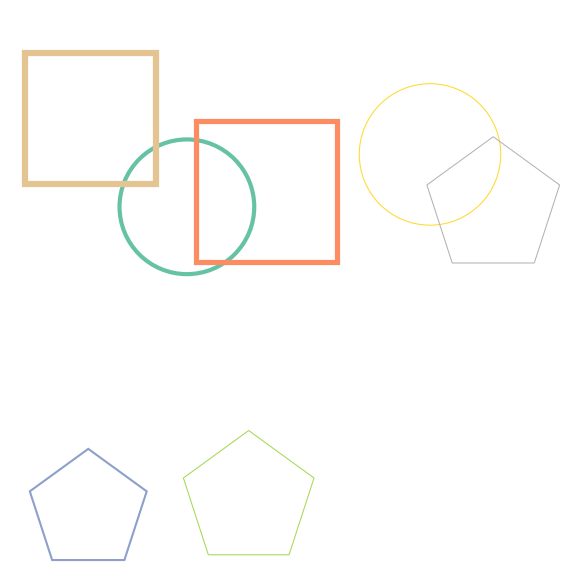[{"shape": "circle", "thickness": 2, "radius": 0.58, "center": [0.324, 0.641]}, {"shape": "square", "thickness": 2.5, "radius": 0.61, "center": [0.462, 0.667]}, {"shape": "pentagon", "thickness": 1, "radius": 0.53, "center": [0.153, 0.115]}, {"shape": "pentagon", "thickness": 0.5, "radius": 0.59, "center": [0.431, 0.135]}, {"shape": "circle", "thickness": 0.5, "radius": 0.61, "center": [0.745, 0.732]}, {"shape": "square", "thickness": 3, "radius": 0.57, "center": [0.157, 0.794]}, {"shape": "pentagon", "thickness": 0.5, "radius": 0.6, "center": [0.854, 0.642]}]